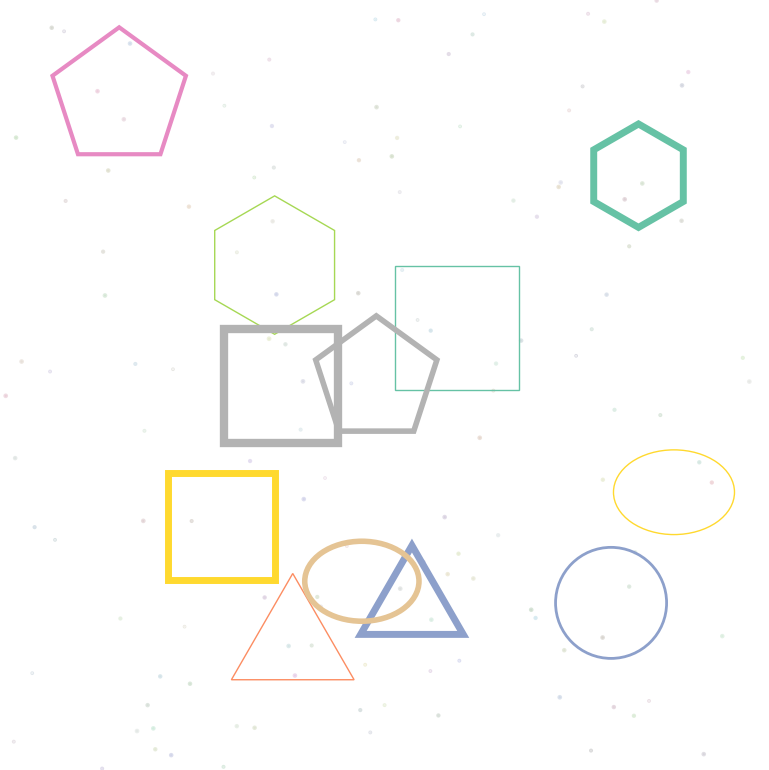[{"shape": "hexagon", "thickness": 2.5, "radius": 0.34, "center": [0.829, 0.772]}, {"shape": "square", "thickness": 0.5, "radius": 0.4, "center": [0.594, 0.574]}, {"shape": "triangle", "thickness": 0.5, "radius": 0.46, "center": [0.38, 0.163]}, {"shape": "triangle", "thickness": 2.5, "radius": 0.38, "center": [0.535, 0.215]}, {"shape": "circle", "thickness": 1, "radius": 0.36, "center": [0.794, 0.217]}, {"shape": "pentagon", "thickness": 1.5, "radius": 0.46, "center": [0.155, 0.873]}, {"shape": "hexagon", "thickness": 0.5, "radius": 0.45, "center": [0.357, 0.656]}, {"shape": "square", "thickness": 2.5, "radius": 0.35, "center": [0.288, 0.316]}, {"shape": "oval", "thickness": 0.5, "radius": 0.39, "center": [0.875, 0.361]}, {"shape": "oval", "thickness": 2, "radius": 0.37, "center": [0.47, 0.245]}, {"shape": "pentagon", "thickness": 2, "radius": 0.41, "center": [0.489, 0.507]}, {"shape": "square", "thickness": 3, "radius": 0.37, "center": [0.365, 0.499]}]